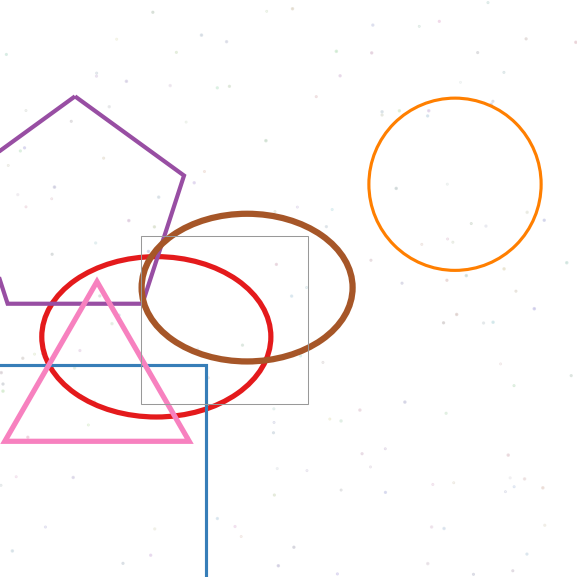[{"shape": "oval", "thickness": 2.5, "radius": 0.99, "center": [0.271, 0.416]}, {"shape": "square", "thickness": 1.5, "radius": 0.98, "center": [0.161, 0.17]}, {"shape": "pentagon", "thickness": 2, "radius": 0.99, "center": [0.13, 0.634]}, {"shape": "circle", "thickness": 1.5, "radius": 0.75, "center": [0.788, 0.68]}, {"shape": "oval", "thickness": 3, "radius": 0.91, "center": [0.428, 0.501]}, {"shape": "triangle", "thickness": 2.5, "radius": 0.92, "center": [0.168, 0.327]}, {"shape": "square", "thickness": 0.5, "radius": 0.73, "center": [0.389, 0.445]}]